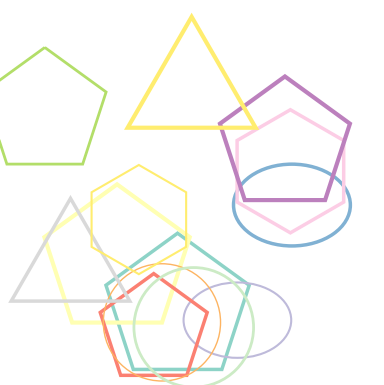[{"shape": "pentagon", "thickness": 2.5, "radius": 0.98, "center": [0.461, 0.199]}, {"shape": "pentagon", "thickness": 3, "radius": 0.99, "center": [0.304, 0.323]}, {"shape": "oval", "thickness": 1.5, "radius": 0.7, "center": [0.617, 0.168]}, {"shape": "pentagon", "thickness": 2.5, "radius": 0.73, "center": [0.399, 0.143]}, {"shape": "oval", "thickness": 2.5, "radius": 0.76, "center": [0.758, 0.467]}, {"shape": "circle", "thickness": 1, "radius": 0.76, "center": [0.421, 0.163]}, {"shape": "pentagon", "thickness": 2, "radius": 0.84, "center": [0.116, 0.709]}, {"shape": "hexagon", "thickness": 2.5, "radius": 0.8, "center": [0.754, 0.555]}, {"shape": "triangle", "thickness": 2.5, "radius": 0.89, "center": [0.183, 0.307]}, {"shape": "pentagon", "thickness": 3, "radius": 0.89, "center": [0.74, 0.624]}, {"shape": "circle", "thickness": 2, "radius": 0.78, "center": [0.503, 0.15]}, {"shape": "hexagon", "thickness": 1.5, "radius": 0.71, "center": [0.361, 0.43]}, {"shape": "triangle", "thickness": 3, "radius": 0.96, "center": [0.498, 0.764]}]